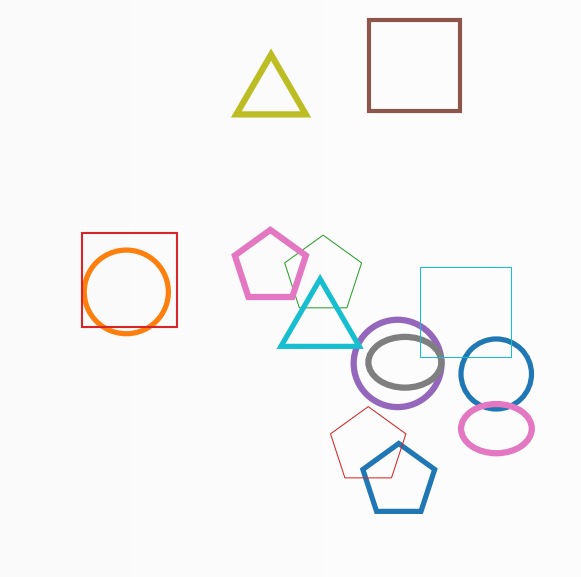[{"shape": "circle", "thickness": 2.5, "radius": 0.3, "center": [0.854, 0.352]}, {"shape": "pentagon", "thickness": 2.5, "radius": 0.32, "center": [0.686, 0.166]}, {"shape": "circle", "thickness": 2.5, "radius": 0.36, "center": [0.217, 0.494]}, {"shape": "pentagon", "thickness": 0.5, "radius": 0.35, "center": [0.556, 0.522]}, {"shape": "pentagon", "thickness": 0.5, "radius": 0.34, "center": [0.633, 0.227]}, {"shape": "square", "thickness": 1, "radius": 0.41, "center": [0.223, 0.515]}, {"shape": "circle", "thickness": 3, "radius": 0.38, "center": [0.684, 0.37]}, {"shape": "square", "thickness": 2, "radius": 0.39, "center": [0.713, 0.886]}, {"shape": "oval", "thickness": 3, "radius": 0.3, "center": [0.854, 0.257]}, {"shape": "pentagon", "thickness": 3, "radius": 0.32, "center": [0.465, 0.537]}, {"shape": "oval", "thickness": 3, "radius": 0.31, "center": [0.697, 0.372]}, {"shape": "triangle", "thickness": 3, "radius": 0.35, "center": [0.466, 0.836]}, {"shape": "square", "thickness": 0.5, "radius": 0.39, "center": [0.801, 0.459]}, {"shape": "triangle", "thickness": 2.5, "radius": 0.39, "center": [0.551, 0.438]}]